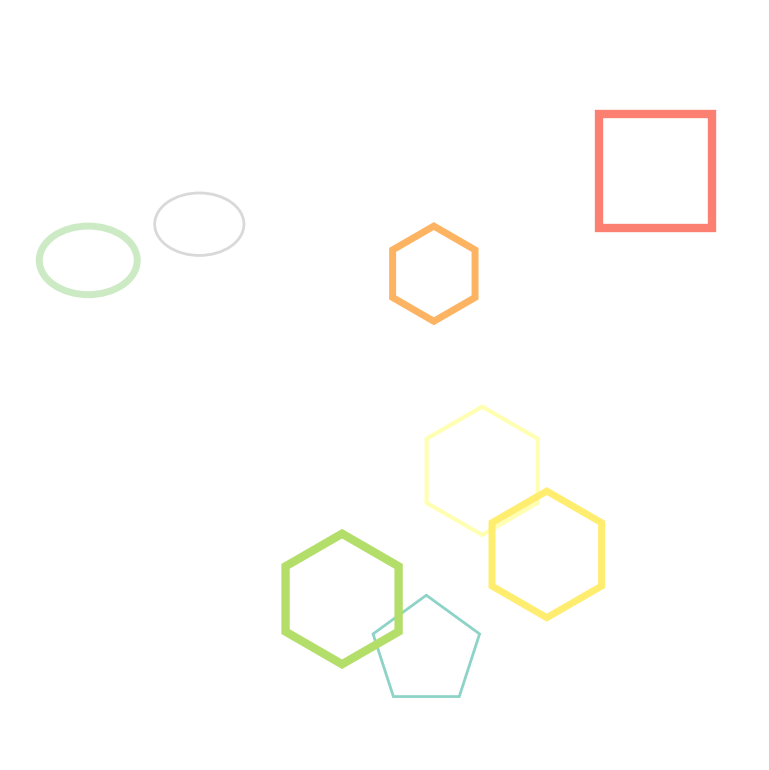[{"shape": "pentagon", "thickness": 1, "radius": 0.36, "center": [0.554, 0.154]}, {"shape": "hexagon", "thickness": 1.5, "radius": 0.42, "center": [0.626, 0.389]}, {"shape": "square", "thickness": 3, "radius": 0.37, "center": [0.852, 0.778]}, {"shape": "hexagon", "thickness": 2.5, "radius": 0.31, "center": [0.563, 0.645]}, {"shape": "hexagon", "thickness": 3, "radius": 0.42, "center": [0.444, 0.222]}, {"shape": "oval", "thickness": 1, "radius": 0.29, "center": [0.259, 0.709]}, {"shape": "oval", "thickness": 2.5, "radius": 0.32, "center": [0.115, 0.662]}, {"shape": "hexagon", "thickness": 2.5, "radius": 0.41, "center": [0.71, 0.28]}]